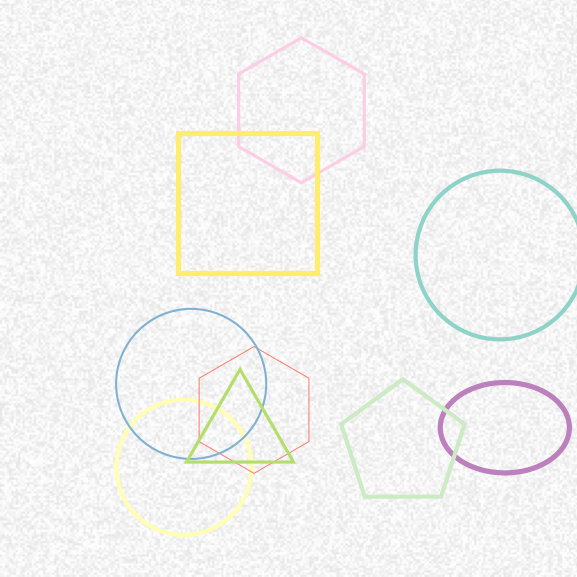[{"shape": "circle", "thickness": 2, "radius": 0.73, "center": [0.866, 0.558]}, {"shape": "circle", "thickness": 2, "radius": 0.59, "center": [0.319, 0.19]}, {"shape": "hexagon", "thickness": 0.5, "radius": 0.55, "center": [0.44, 0.289]}, {"shape": "circle", "thickness": 1, "radius": 0.65, "center": [0.331, 0.334]}, {"shape": "triangle", "thickness": 1.5, "radius": 0.53, "center": [0.416, 0.253]}, {"shape": "hexagon", "thickness": 1.5, "radius": 0.63, "center": [0.522, 0.808]}, {"shape": "oval", "thickness": 2.5, "radius": 0.56, "center": [0.874, 0.259]}, {"shape": "pentagon", "thickness": 2, "radius": 0.56, "center": [0.698, 0.23]}, {"shape": "square", "thickness": 2.5, "radius": 0.6, "center": [0.429, 0.648]}]